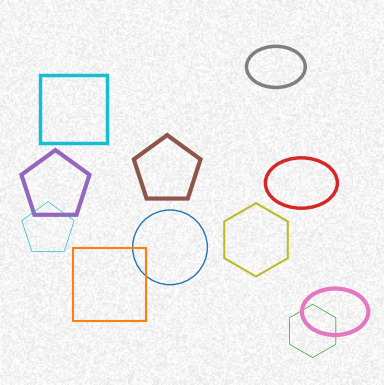[{"shape": "circle", "thickness": 1, "radius": 0.49, "center": [0.442, 0.358]}, {"shape": "square", "thickness": 1.5, "radius": 0.48, "center": [0.284, 0.261]}, {"shape": "hexagon", "thickness": 0.5, "radius": 0.35, "center": [0.812, 0.14]}, {"shape": "oval", "thickness": 2.5, "radius": 0.47, "center": [0.783, 0.525]}, {"shape": "pentagon", "thickness": 3, "radius": 0.46, "center": [0.144, 0.517]}, {"shape": "pentagon", "thickness": 3, "radius": 0.46, "center": [0.434, 0.558]}, {"shape": "oval", "thickness": 3, "radius": 0.43, "center": [0.87, 0.19]}, {"shape": "oval", "thickness": 2.5, "radius": 0.38, "center": [0.717, 0.826]}, {"shape": "hexagon", "thickness": 1.5, "radius": 0.48, "center": [0.665, 0.377]}, {"shape": "pentagon", "thickness": 0.5, "radius": 0.36, "center": [0.125, 0.405]}, {"shape": "square", "thickness": 2.5, "radius": 0.44, "center": [0.19, 0.717]}]